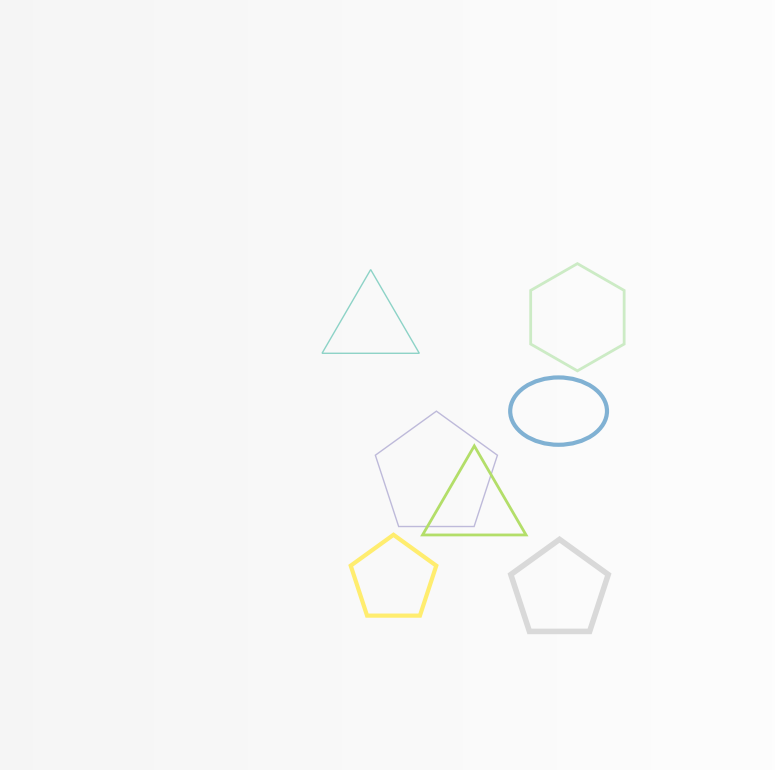[{"shape": "triangle", "thickness": 0.5, "radius": 0.36, "center": [0.478, 0.577]}, {"shape": "pentagon", "thickness": 0.5, "radius": 0.41, "center": [0.563, 0.383]}, {"shape": "oval", "thickness": 1.5, "radius": 0.31, "center": [0.721, 0.466]}, {"shape": "triangle", "thickness": 1, "radius": 0.39, "center": [0.612, 0.344]}, {"shape": "pentagon", "thickness": 2, "radius": 0.33, "center": [0.722, 0.233]}, {"shape": "hexagon", "thickness": 1, "radius": 0.35, "center": [0.745, 0.588]}, {"shape": "pentagon", "thickness": 1.5, "radius": 0.29, "center": [0.508, 0.247]}]